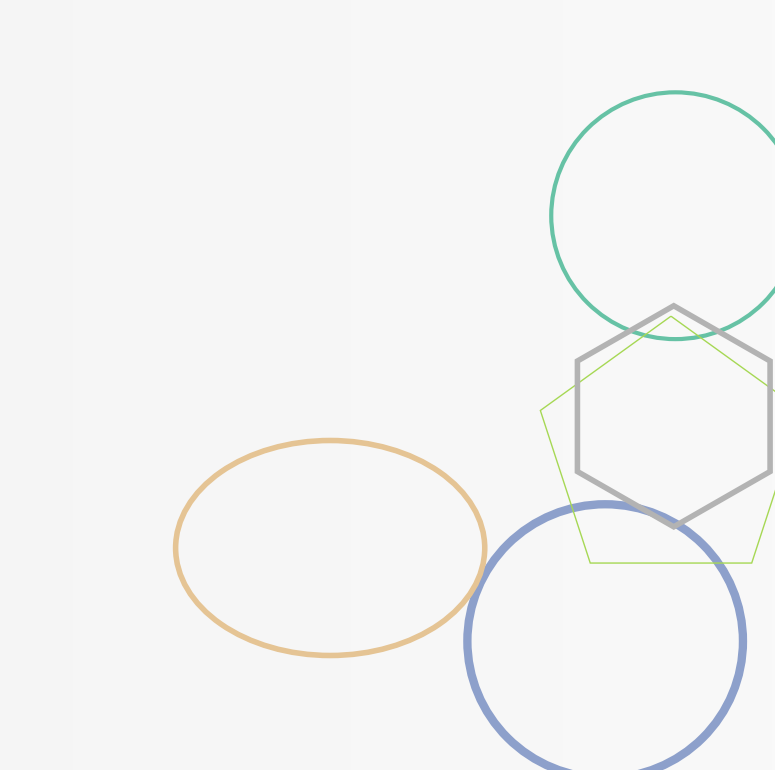[{"shape": "circle", "thickness": 1.5, "radius": 0.8, "center": [0.872, 0.72]}, {"shape": "circle", "thickness": 3, "radius": 0.89, "center": [0.781, 0.167]}, {"shape": "pentagon", "thickness": 0.5, "radius": 0.89, "center": [0.866, 0.412]}, {"shape": "oval", "thickness": 2, "radius": 1.0, "center": [0.426, 0.288]}, {"shape": "hexagon", "thickness": 2, "radius": 0.72, "center": [0.869, 0.459]}]